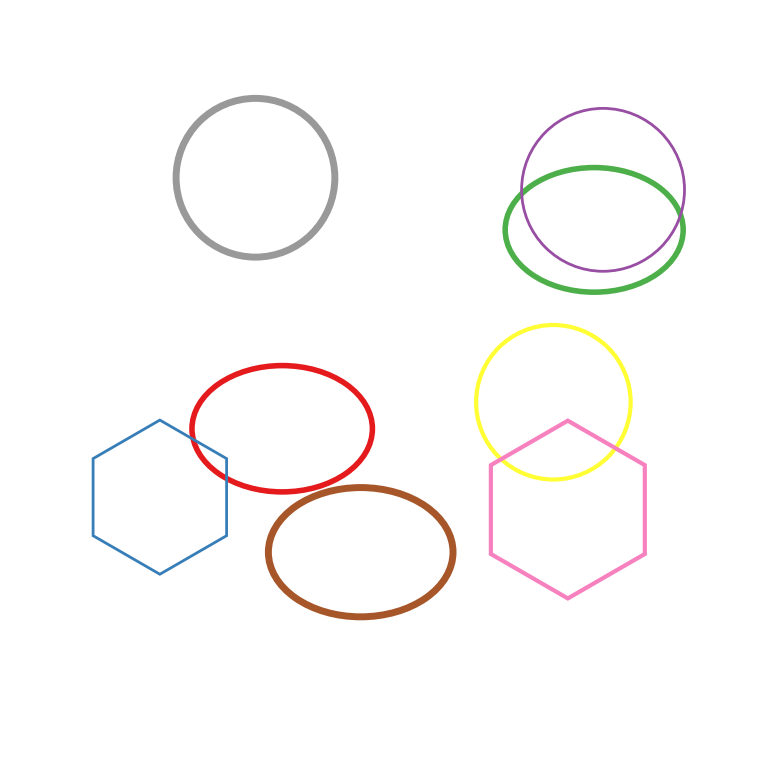[{"shape": "oval", "thickness": 2, "radius": 0.59, "center": [0.366, 0.443]}, {"shape": "hexagon", "thickness": 1, "radius": 0.5, "center": [0.208, 0.354]}, {"shape": "oval", "thickness": 2, "radius": 0.58, "center": [0.772, 0.701]}, {"shape": "circle", "thickness": 1, "radius": 0.53, "center": [0.783, 0.753]}, {"shape": "circle", "thickness": 1.5, "radius": 0.5, "center": [0.719, 0.478]}, {"shape": "oval", "thickness": 2.5, "radius": 0.6, "center": [0.468, 0.283]}, {"shape": "hexagon", "thickness": 1.5, "radius": 0.58, "center": [0.737, 0.338]}, {"shape": "circle", "thickness": 2.5, "radius": 0.52, "center": [0.332, 0.769]}]